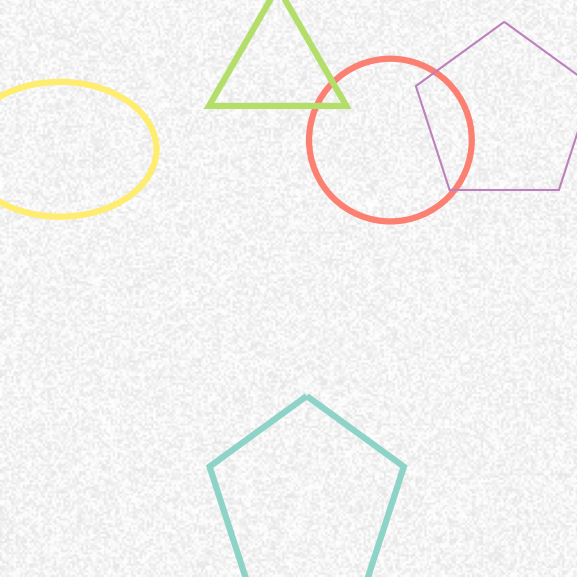[{"shape": "pentagon", "thickness": 3, "radius": 0.88, "center": [0.531, 0.136]}, {"shape": "circle", "thickness": 3, "radius": 0.7, "center": [0.676, 0.757]}, {"shape": "triangle", "thickness": 3, "radius": 0.69, "center": [0.481, 0.884]}, {"shape": "pentagon", "thickness": 1, "radius": 0.8, "center": [0.873, 0.8]}, {"shape": "oval", "thickness": 3, "radius": 0.83, "center": [0.104, 0.741]}]